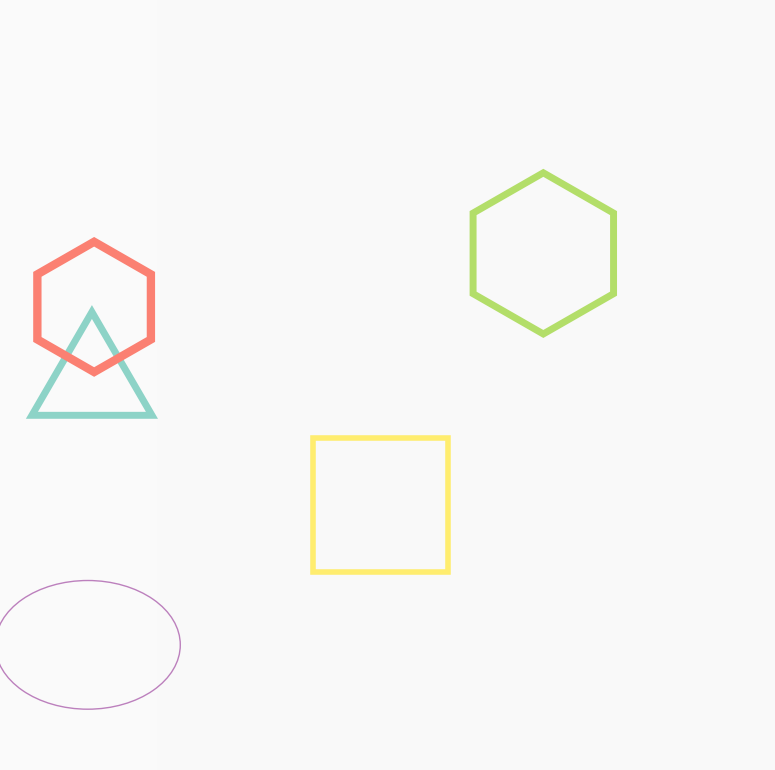[{"shape": "triangle", "thickness": 2.5, "radius": 0.45, "center": [0.119, 0.505]}, {"shape": "hexagon", "thickness": 3, "radius": 0.42, "center": [0.121, 0.601]}, {"shape": "hexagon", "thickness": 2.5, "radius": 0.52, "center": [0.701, 0.671]}, {"shape": "oval", "thickness": 0.5, "radius": 0.6, "center": [0.113, 0.163]}, {"shape": "square", "thickness": 2, "radius": 0.44, "center": [0.491, 0.344]}]